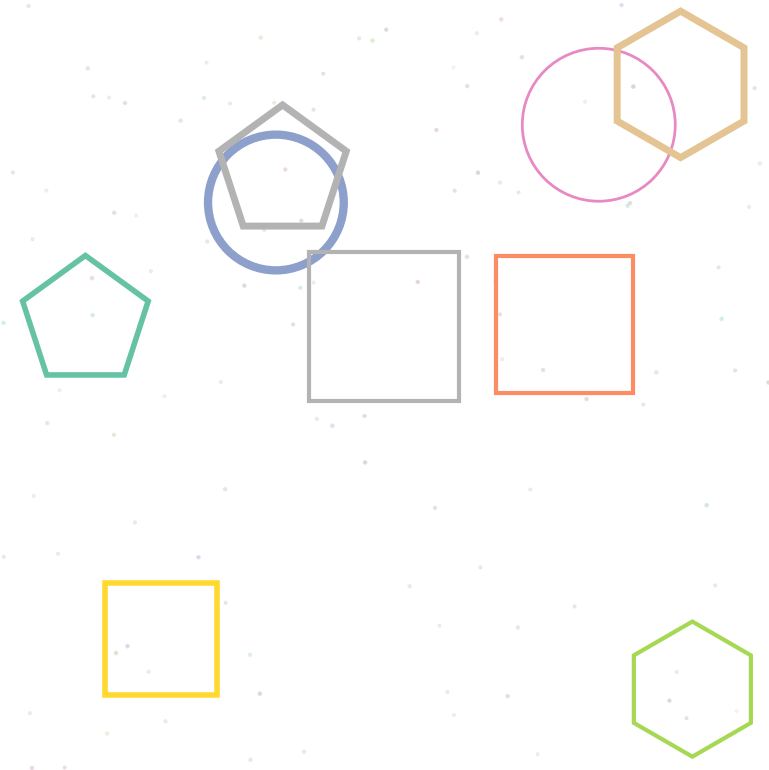[{"shape": "pentagon", "thickness": 2, "radius": 0.43, "center": [0.111, 0.582]}, {"shape": "square", "thickness": 1.5, "radius": 0.44, "center": [0.733, 0.579]}, {"shape": "circle", "thickness": 3, "radius": 0.44, "center": [0.358, 0.737]}, {"shape": "circle", "thickness": 1, "radius": 0.5, "center": [0.778, 0.838]}, {"shape": "hexagon", "thickness": 1.5, "radius": 0.44, "center": [0.899, 0.105]}, {"shape": "square", "thickness": 2, "radius": 0.36, "center": [0.209, 0.17]}, {"shape": "hexagon", "thickness": 2.5, "radius": 0.48, "center": [0.884, 0.89]}, {"shape": "square", "thickness": 1.5, "radius": 0.49, "center": [0.499, 0.576]}, {"shape": "pentagon", "thickness": 2.5, "radius": 0.43, "center": [0.367, 0.777]}]